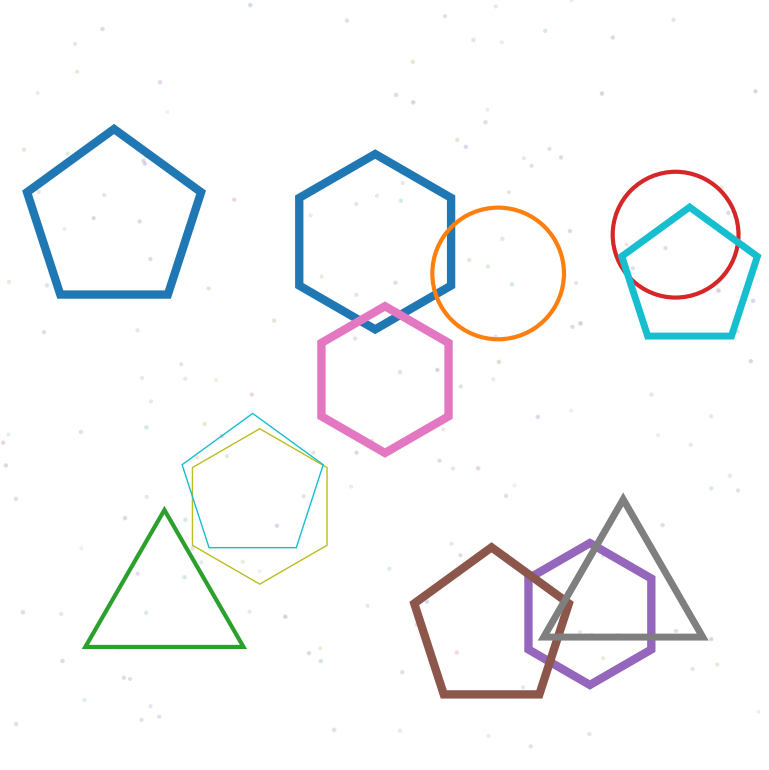[{"shape": "hexagon", "thickness": 3, "radius": 0.57, "center": [0.487, 0.686]}, {"shape": "pentagon", "thickness": 3, "radius": 0.59, "center": [0.148, 0.714]}, {"shape": "circle", "thickness": 1.5, "radius": 0.43, "center": [0.647, 0.645]}, {"shape": "triangle", "thickness": 1.5, "radius": 0.59, "center": [0.214, 0.219]}, {"shape": "circle", "thickness": 1.5, "radius": 0.41, "center": [0.877, 0.695]}, {"shape": "hexagon", "thickness": 3, "radius": 0.46, "center": [0.766, 0.203]}, {"shape": "pentagon", "thickness": 3, "radius": 0.53, "center": [0.638, 0.184]}, {"shape": "hexagon", "thickness": 3, "radius": 0.48, "center": [0.5, 0.507]}, {"shape": "triangle", "thickness": 2.5, "radius": 0.6, "center": [0.809, 0.232]}, {"shape": "hexagon", "thickness": 0.5, "radius": 0.5, "center": [0.337, 0.342]}, {"shape": "pentagon", "thickness": 0.5, "radius": 0.48, "center": [0.328, 0.367]}, {"shape": "pentagon", "thickness": 2.5, "radius": 0.46, "center": [0.896, 0.638]}]